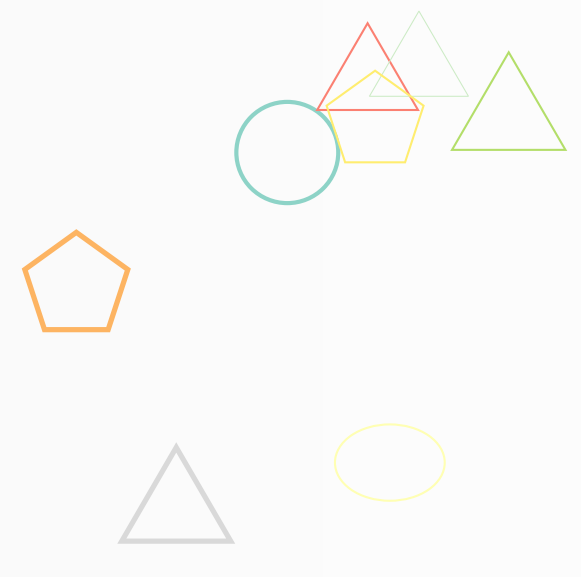[{"shape": "circle", "thickness": 2, "radius": 0.44, "center": [0.494, 0.735]}, {"shape": "oval", "thickness": 1, "radius": 0.47, "center": [0.671, 0.198]}, {"shape": "triangle", "thickness": 1, "radius": 0.5, "center": [0.632, 0.859]}, {"shape": "pentagon", "thickness": 2.5, "radius": 0.47, "center": [0.131, 0.504]}, {"shape": "triangle", "thickness": 1, "radius": 0.56, "center": [0.875, 0.796]}, {"shape": "triangle", "thickness": 2.5, "radius": 0.54, "center": [0.303, 0.116]}, {"shape": "triangle", "thickness": 0.5, "radius": 0.49, "center": [0.721, 0.882]}, {"shape": "pentagon", "thickness": 1, "radius": 0.44, "center": [0.645, 0.789]}]